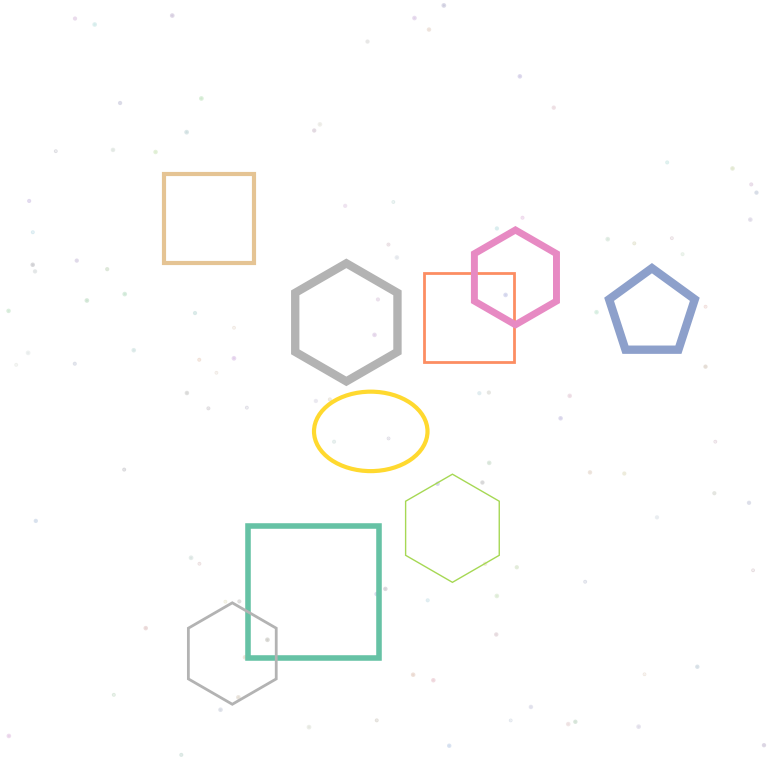[{"shape": "square", "thickness": 2, "radius": 0.43, "center": [0.407, 0.231]}, {"shape": "square", "thickness": 1, "radius": 0.29, "center": [0.609, 0.588]}, {"shape": "pentagon", "thickness": 3, "radius": 0.29, "center": [0.847, 0.593]}, {"shape": "hexagon", "thickness": 2.5, "radius": 0.31, "center": [0.669, 0.64]}, {"shape": "hexagon", "thickness": 0.5, "radius": 0.35, "center": [0.588, 0.314]}, {"shape": "oval", "thickness": 1.5, "radius": 0.37, "center": [0.482, 0.44]}, {"shape": "square", "thickness": 1.5, "radius": 0.29, "center": [0.272, 0.717]}, {"shape": "hexagon", "thickness": 1, "radius": 0.33, "center": [0.302, 0.151]}, {"shape": "hexagon", "thickness": 3, "radius": 0.38, "center": [0.45, 0.581]}]